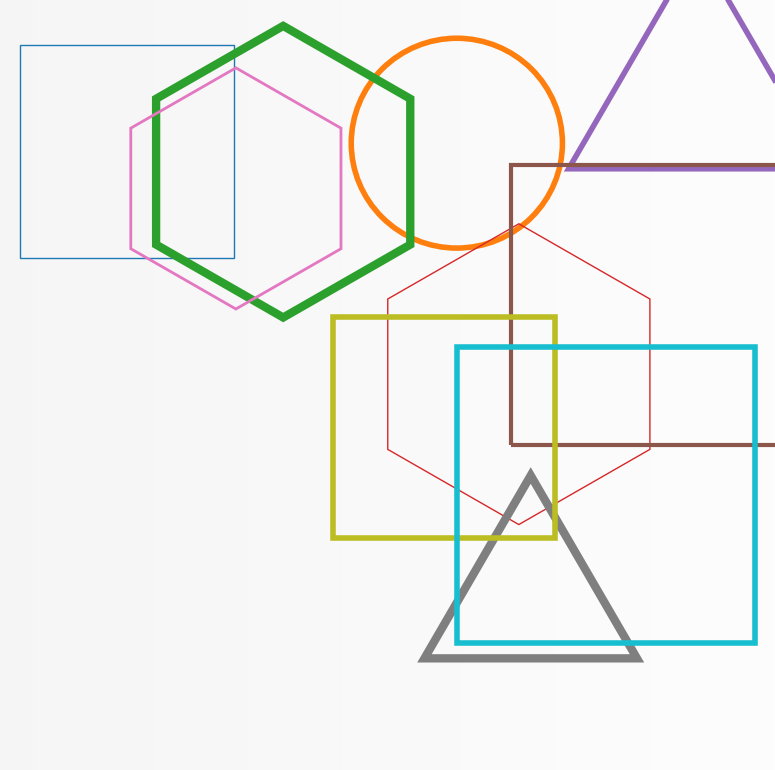[{"shape": "square", "thickness": 0.5, "radius": 0.69, "center": [0.164, 0.804]}, {"shape": "circle", "thickness": 2, "radius": 0.68, "center": [0.589, 0.814]}, {"shape": "hexagon", "thickness": 3, "radius": 0.95, "center": [0.365, 0.777]}, {"shape": "hexagon", "thickness": 0.5, "radius": 0.98, "center": [0.669, 0.514]}, {"shape": "triangle", "thickness": 2, "radius": 0.96, "center": [0.9, 0.877]}, {"shape": "square", "thickness": 1.5, "radius": 0.91, "center": [0.841, 0.604]}, {"shape": "hexagon", "thickness": 1, "radius": 0.78, "center": [0.304, 0.755]}, {"shape": "triangle", "thickness": 3, "radius": 0.79, "center": [0.685, 0.224]}, {"shape": "square", "thickness": 2, "radius": 0.72, "center": [0.573, 0.445]}, {"shape": "square", "thickness": 2, "radius": 0.96, "center": [0.782, 0.357]}]